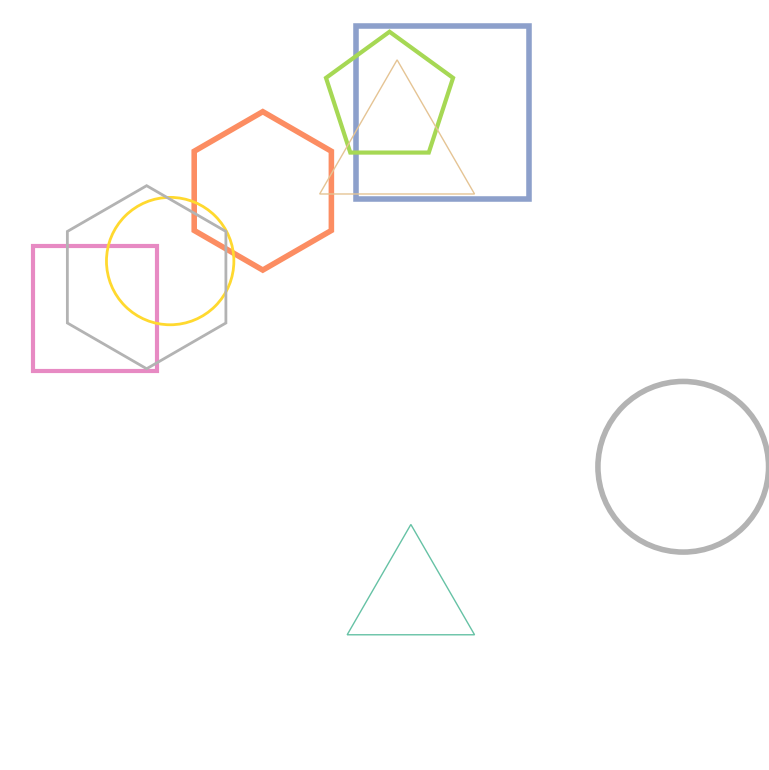[{"shape": "triangle", "thickness": 0.5, "radius": 0.48, "center": [0.534, 0.223]}, {"shape": "hexagon", "thickness": 2, "radius": 0.51, "center": [0.341, 0.752]}, {"shape": "square", "thickness": 2, "radius": 0.56, "center": [0.575, 0.854]}, {"shape": "square", "thickness": 1.5, "radius": 0.4, "center": [0.123, 0.599]}, {"shape": "pentagon", "thickness": 1.5, "radius": 0.43, "center": [0.506, 0.872]}, {"shape": "circle", "thickness": 1, "radius": 0.41, "center": [0.221, 0.661]}, {"shape": "triangle", "thickness": 0.5, "radius": 0.58, "center": [0.516, 0.806]}, {"shape": "hexagon", "thickness": 1, "radius": 0.59, "center": [0.19, 0.64]}, {"shape": "circle", "thickness": 2, "radius": 0.55, "center": [0.887, 0.394]}]